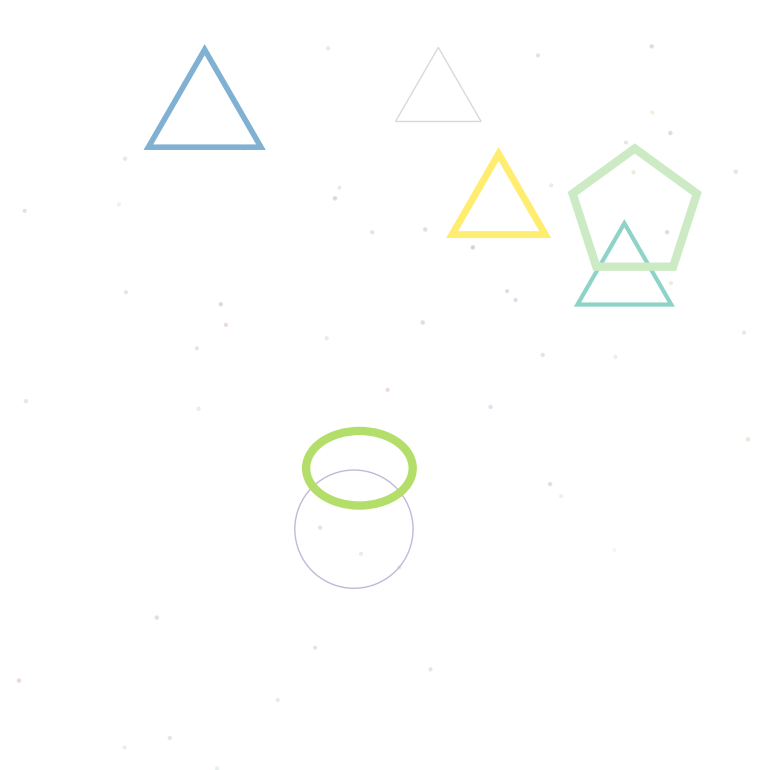[{"shape": "triangle", "thickness": 1.5, "radius": 0.35, "center": [0.811, 0.64]}, {"shape": "circle", "thickness": 0.5, "radius": 0.38, "center": [0.46, 0.313]}, {"shape": "triangle", "thickness": 2, "radius": 0.42, "center": [0.266, 0.851]}, {"shape": "oval", "thickness": 3, "radius": 0.35, "center": [0.467, 0.392]}, {"shape": "triangle", "thickness": 0.5, "radius": 0.32, "center": [0.569, 0.874]}, {"shape": "pentagon", "thickness": 3, "radius": 0.42, "center": [0.824, 0.722]}, {"shape": "triangle", "thickness": 2.5, "radius": 0.35, "center": [0.648, 0.73]}]